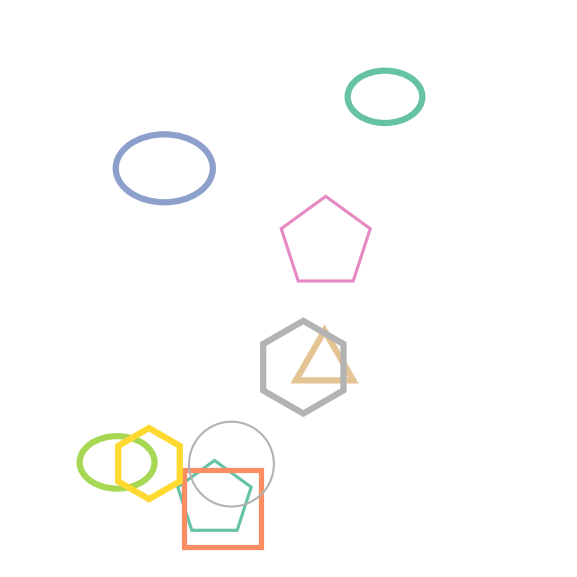[{"shape": "pentagon", "thickness": 1.5, "radius": 0.33, "center": [0.371, 0.135]}, {"shape": "oval", "thickness": 3, "radius": 0.32, "center": [0.667, 0.831]}, {"shape": "square", "thickness": 2.5, "radius": 0.33, "center": [0.385, 0.119]}, {"shape": "oval", "thickness": 3, "radius": 0.42, "center": [0.284, 0.708]}, {"shape": "pentagon", "thickness": 1.5, "radius": 0.41, "center": [0.564, 0.578]}, {"shape": "oval", "thickness": 3, "radius": 0.32, "center": [0.203, 0.198]}, {"shape": "hexagon", "thickness": 3, "radius": 0.31, "center": [0.258, 0.196]}, {"shape": "triangle", "thickness": 3, "radius": 0.29, "center": [0.562, 0.369]}, {"shape": "circle", "thickness": 1, "radius": 0.37, "center": [0.401, 0.195]}, {"shape": "hexagon", "thickness": 3, "radius": 0.4, "center": [0.525, 0.363]}]